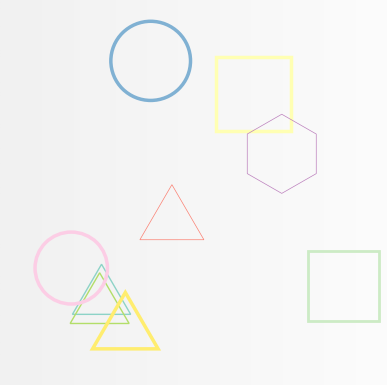[{"shape": "triangle", "thickness": 1, "radius": 0.43, "center": [0.262, 0.227]}, {"shape": "square", "thickness": 2.5, "radius": 0.48, "center": [0.655, 0.756]}, {"shape": "triangle", "thickness": 0.5, "radius": 0.48, "center": [0.444, 0.425]}, {"shape": "circle", "thickness": 2.5, "radius": 0.51, "center": [0.389, 0.842]}, {"shape": "triangle", "thickness": 1, "radius": 0.44, "center": [0.257, 0.204]}, {"shape": "circle", "thickness": 2.5, "radius": 0.47, "center": [0.184, 0.304]}, {"shape": "hexagon", "thickness": 0.5, "radius": 0.51, "center": [0.727, 0.6]}, {"shape": "square", "thickness": 2, "radius": 0.46, "center": [0.887, 0.257]}, {"shape": "triangle", "thickness": 2.5, "radius": 0.49, "center": [0.323, 0.143]}]